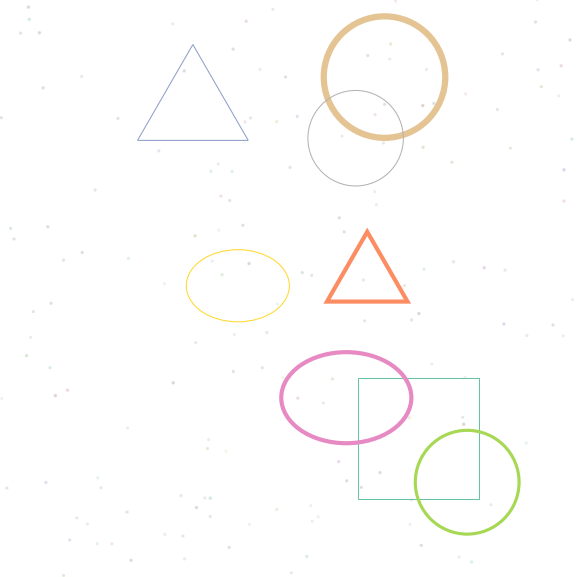[{"shape": "square", "thickness": 0.5, "radius": 0.53, "center": [0.725, 0.24]}, {"shape": "triangle", "thickness": 2, "radius": 0.4, "center": [0.636, 0.517]}, {"shape": "triangle", "thickness": 0.5, "radius": 0.55, "center": [0.334, 0.811]}, {"shape": "oval", "thickness": 2, "radius": 0.56, "center": [0.6, 0.31]}, {"shape": "circle", "thickness": 1.5, "radius": 0.45, "center": [0.809, 0.164]}, {"shape": "oval", "thickness": 0.5, "radius": 0.45, "center": [0.412, 0.504]}, {"shape": "circle", "thickness": 3, "radius": 0.53, "center": [0.666, 0.866]}, {"shape": "circle", "thickness": 0.5, "radius": 0.41, "center": [0.616, 0.76]}]